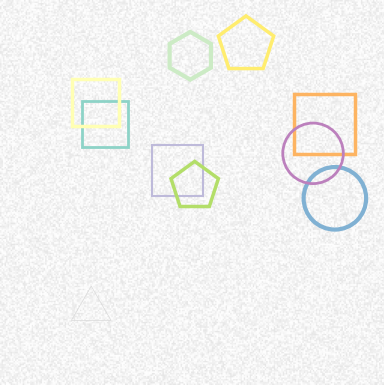[{"shape": "square", "thickness": 2, "radius": 0.3, "center": [0.273, 0.679]}, {"shape": "square", "thickness": 2.5, "radius": 0.31, "center": [0.249, 0.735]}, {"shape": "square", "thickness": 1.5, "radius": 0.33, "center": [0.46, 0.556]}, {"shape": "circle", "thickness": 3, "radius": 0.41, "center": [0.87, 0.485]}, {"shape": "square", "thickness": 2.5, "radius": 0.39, "center": [0.842, 0.677]}, {"shape": "pentagon", "thickness": 2.5, "radius": 0.32, "center": [0.506, 0.516]}, {"shape": "triangle", "thickness": 0.5, "radius": 0.3, "center": [0.237, 0.197]}, {"shape": "circle", "thickness": 2, "radius": 0.39, "center": [0.813, 0.602]}, {"shape": "hexagon", "thickness": 3, "radius": 0.31, "center": [0.494, 0.855]}, {"shape": "pentagon", "thickness": 2.5, "radius": 0.38, "center": [0.639, 0.883]}]